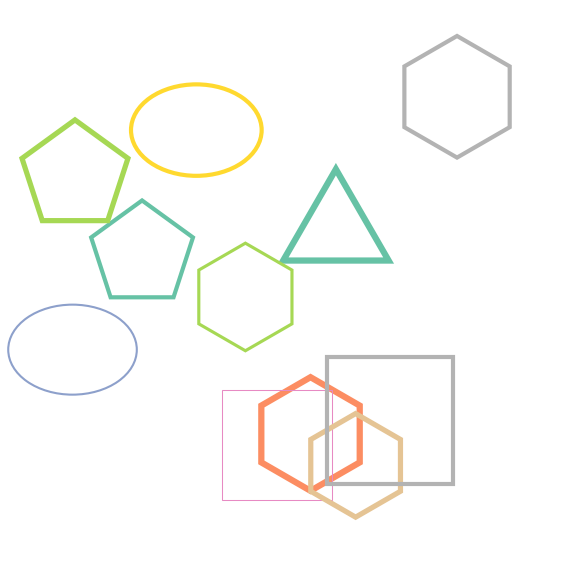[{"shape": "triangle", "thickness": 3, "radius": 0.53, "center": [0.582, 0.601]}, {"shape": "pentagon", "thickness": 2, "radius": 0.46, "center": [0.246, 0.559]}, {"shape": "hexagon", "thickness": 3, "radius": 0.49, "center": [0.538, 0.248]}, {"shape": "oval", "thickness": 1, "radius": 0.56, "center": [0.126, 0.394]}, {"shape": "square", "thickness": 0.5, "radius": 0.48, "center": [0.48, 0.228]}, {"shape": "hexagon", "thickness": 1.5, "radius": 0.47, "center": [0.425, 0.485]}, {"shape": "pentagon", "thickness": 2.5, "radius": 0.48, "center": [0.13, 0.695]}, {"shape": "oval", "thickness": 2, "radius": 0.57, "center": [0.34, 0.774]}, {"shape": "hexagon", "thickness": 2.5, "radius": 0.45, "center": [0.616, 0.193]}, {"shape": "hexagon", "thickness": 2, "radius": 0.53, "center": [0.791, 0.832]}, {"shape": "square", "thickness": 2, "radius": 0.55, "center": [0.675, 0.271]}]